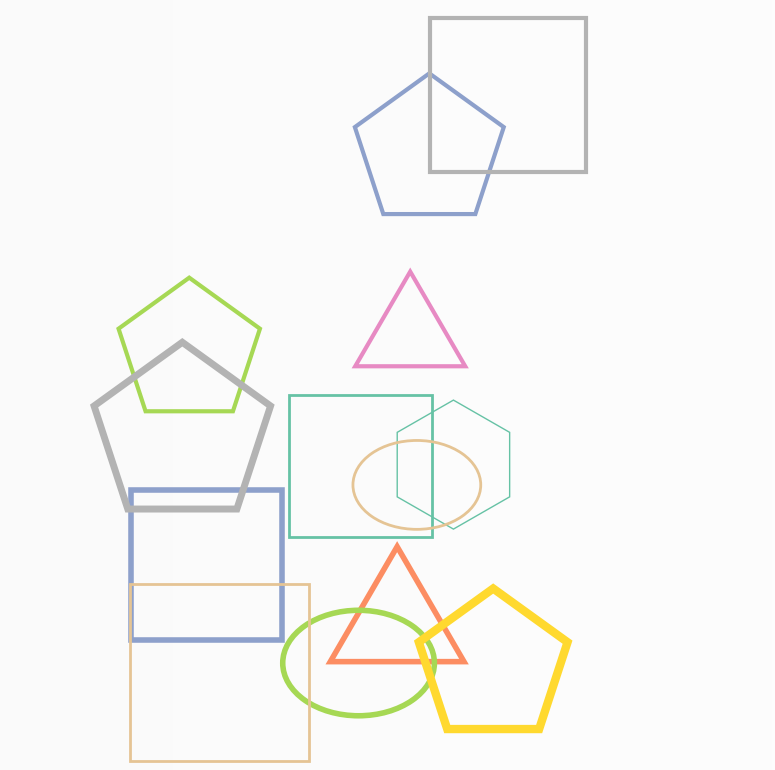[{"shape": "square", "thickness": 1, "radius": 0.46, "center": [0.465, 0.395]}, {"shape": "hexagon", "thickness": 0.5, "radius": 0.42, "center": [0.585, 0.397]}, {"shape": "triangle", "thickness": 2, "radius": 0.5, "center": [0.512, 0.191]}, {"shape": "square", "thickness": 2, "radius": 0.49, "center": [0.266, 0.266]}, {"shape": "pentagon", "thickness": 1.5, "radius": 0.51, "center": [0.554, 0.804]}, {"shape": "triangle", "thickness": 1.5, "radius": 0.41, "center": [0.529, 0.565]}, {"shape": "oval", "thickness": 2, "radius": 0.49, "center": [0.463, 0.139]}, {"shape": "pentagon", "thickness": 1.5, "radius": 0.48, "center": [0.244, 0.543]}, {"shape": "pentagon", "thickness": 3, "radius": 0.5, "center": [0.636, 0.135]}, {"shape": "oval", "thickness": 1, "radius": 0.41, "center": [0.538, 0.37]}, {"shape": "square", "thickness": 1, "radius": 0.58, "center": [0.283, 0.127]}, {"shape": "pentagon", "thickness": 2.5, "radius": 0.6, "center": [0.235, 0.436]}, {"shape": "square", "thickness": 1.5, "radius": 0.5, "center": [0.655, 0.876]}]